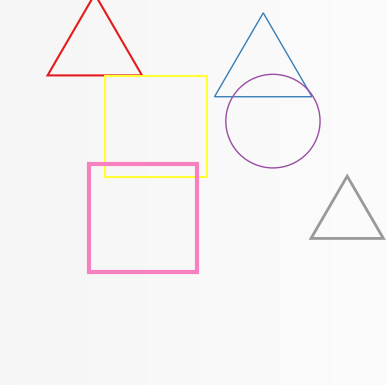[{"shape": "triangle", "thickness": 1.5, "radius": 0.7, "center": [0.245, 0.874]}, {"shape": "triangle", "thickness": 1, "radius": 0.73, "center": [0.679, 0.821]}, {"shape": "circle", "thickness": 1, "radius": 0.61, "center": [0.704, 0.685]}, {"shape": "square", "thickness": 1.5, "radius": 0.65, "center": [0.403, 0.671]}, {"shape": "square", "thickness": 3, "radius": 0.7, "center": [0.369, 0.434]}, {"shape": "triangle", "thickness": 2, "radius": 0.54, "center": [0.896, 0.435]}]